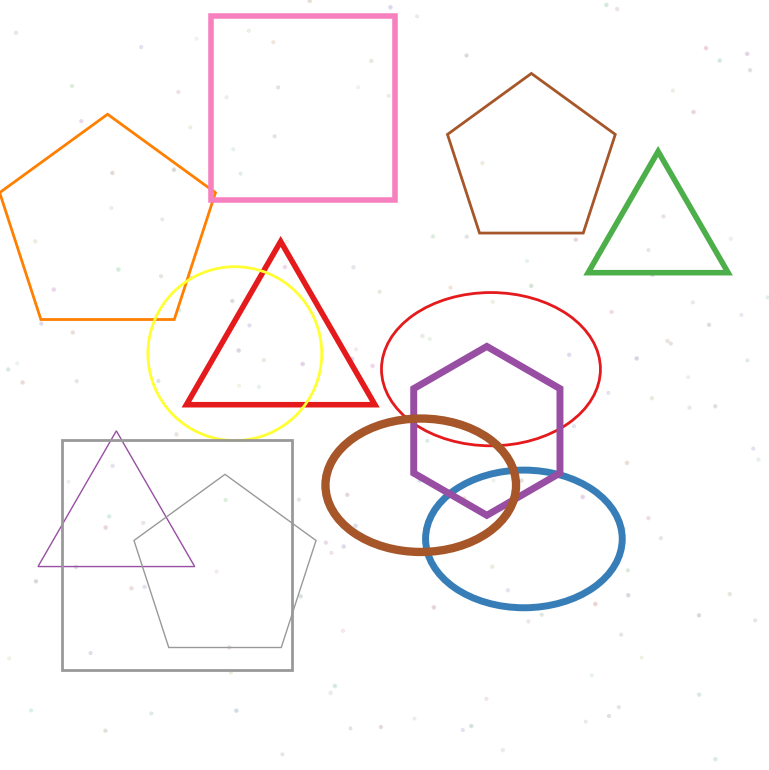[{"shape": "triangle", "thickness": 2, "radius": 0.71, "center": [0.365, 0.545]}, {"shape": "oval", "thickness": 1, "radius": 0.71, "center": [0.638, 0.521]}, {"shape": "oval", "thickness": 2.5, "radius": 0.64, "center": [0.68, 0.3]}, {"shape": "triangle", "thickness": 2, "radius": 0.52, "center": [0.855, 0.698]}, {"shape": "hexagon", "thickness": 2.5, "radius": 0.55, "center": [0.632, 0.44]}, {"shape": "triangle", "thickness": 0.5, "radius": 0.59, "center": [0.151, 0.323]}, {"shape": "pentagon", "thickness": 1, "radius": 0.74, "center": [0.14, 0.704]}, {"shape": "circle", "thickness": 1, "radius": 0.56, "center": [0.305, 0.541]}, {"shape": "pentagon", "thickness": 1, "radius": 0.57, "center": [0.69, 0.79]}, {"shape": "oval", "thickness": 3, "radius": 0.62, "center": [0.546, 0.37]}, {"shape": "square", "thickness": 2, "radius": 0.6, "center": [0.394, 0.86]}, {"shape": "pentagon", "thickness": 0.5, "radius": 0.62, "center": [0.292, 0.26]}, {"shape": "square", "thickness": 1, "radius": 0.75, "center": [0.23, 0.28]}]